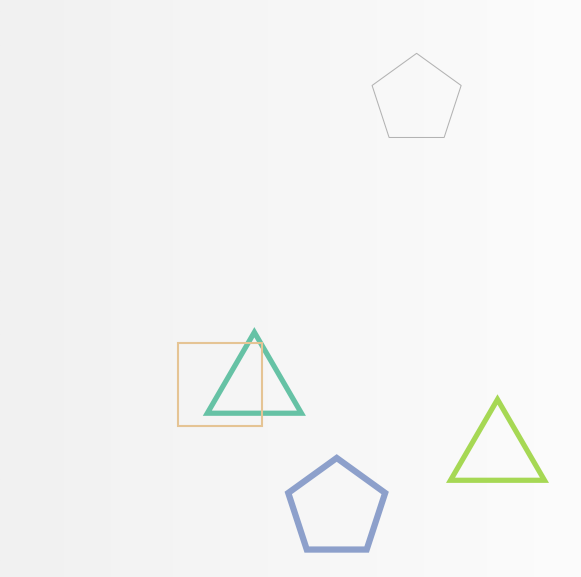[{"shape": "triangle", "thickness": 2.5, "radius": 0.47, "center": [0.438, 0.33]}, {"shape": "pentagon", "thickness": 3, "radius": 0.44, "center": [0.579, 0.118]}, {"shape": "triangle", "thickness": 2.5, "radius": 0.47, "center": [0.856, 0.214]}, {"shape": "square", "thickness": 1, "radius": 0.36, "center": [0.379, 0.334]}, {"shape": "pentagon", "thickness": 0.5, "radius": 0.4, "center": [0.717, 0.826]}]